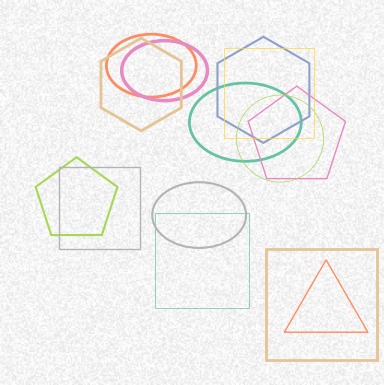[{"shape": "square", "thickness": 0.5, "radius": 0.61, "center": [0.524, 0.323]}, {"shape": "oval", "thickness": 2, "radius": 0.73, "center": [0.637, 0.683]}, {"shape": "oval", "thickness": 2, "radius": 0.58, "center": [0.393, 0.83]}, {"shape": "triangle", "thickness": 1, "radius": 0.63, "center": [0.847, 0.2]}, {"shape": "hexagon", "thickness": 1.5, "radius": 0.69, "center": [0.684, 0.767]}, {"shape": "oval", "thickness": 2.5, "radius": 0.56, "center": [0.427, 0.817]}, {"shape": "pentagon", "thickness": 1, "radius": 0.66, "center": [0.771, 0.643]}, {"shape": "circle", "thickness": 0.5, "radius": 0.57, "center": [0.727, 0.64]}, {"shape": "pentagon", "thickness": 1.5, "radius": 0.56, "center": [0.199, 0.48]}, {"shape": "square", "thickness": 0.5, "radius": 0.58, "center": [0.699, 0.759]}, {"shape": "hexagon", "thickness": 2, "radius": 0.6, "center": [0.367, 0.781]}, {"shape": "square", "thickness": 2, "radius": 0.72, "center": [0.835, 0.21]}, {"shape": "oval", "thickness": 1.5, "radius": 0.61, "center": [0.517, 0.441]}, {"shape": "square", "thickness": 1, "radius": 0.53, "center": [0.259, 0.459]}]